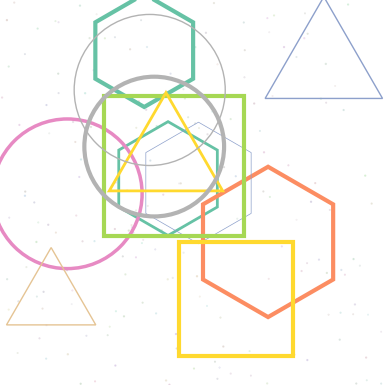[{"shape": "hexagon", "thickness": 3, "radius": 0.73, "center": [0.375, 0.869]}, {"shape": "hexagon", "thickness": 2, "radius": 0.74, "center": [0.436, 0.536]}, {"shape": "hexagon", "thickness": 3, "radius": 0.98, "center": [0.696, 0.372]}, {"shape": "triangle", "thickness": 1, "radius": 0.88, "center": [0.841, 0.832]}, {"shape": "hexagon", "thickness": 0.5, "radius": 0.79, "center": [0.516, 0.525]}, {"shape": "circle", "thickness": 2.5, "radius": 0.97, "center": [0.175, 0.497]}, {"shape": "square", "thickness": 3, "radius": 0.91, "center": [0.452, 0.57]}, {"shape": "square", "thickness": 3, "radius": 0.74, "center": [0.613, 0.224]}, {"shape": "triangle", "thickness": 2, "radius": 0.85, "center": [0.431, 0.589]}, {"shape": "triangle", "thickness": 1, "radius": 0.67, "center": [0.133, 0.223]}, {"shape": "circle", "thickness": 3, "radius": 0.91, "center": [0.401, 0.619]}, {"shape": "circle", "thickness": 1, "radius": 0.98, "center": [0.389, 0.766]}]